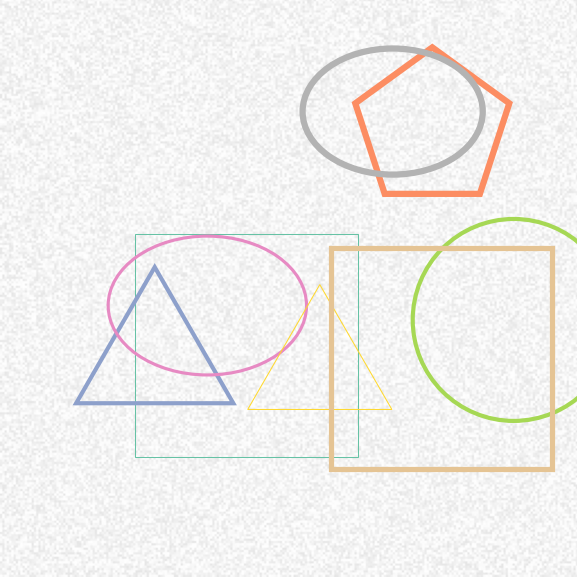[{"shape": "square", "thickness": 0.5, "radius": 0.97, "center": [0.427, 0.401]}, {"shape": "pentagon", "thickness": 3, "radius": 0.7, "center": [0.749, 0.777]}, {"shape": "triangle", "thickness": 2, "radius": 0.79, "center": [0.268, 0.379]}, {"shape": "oval", "thickness": 1.5, "radius": 0.86, "center": [0.359, 0.47]}, {"shape": "circle", "thickness": 2, "radius": 0.87, "center": [0.89, 0.445]}, {"shape": "triangle", "thickness": 0.5, "radius": 0.72, "center": [0.554, 0.362]}, {"shape": "square", "thickness": 2.5, "radius": 0.96, "center": [0.764, 0.378]}, {"shape": "oval", "thickness": 3, "radius": 0.78, "center": [0.68, 0.806]}]